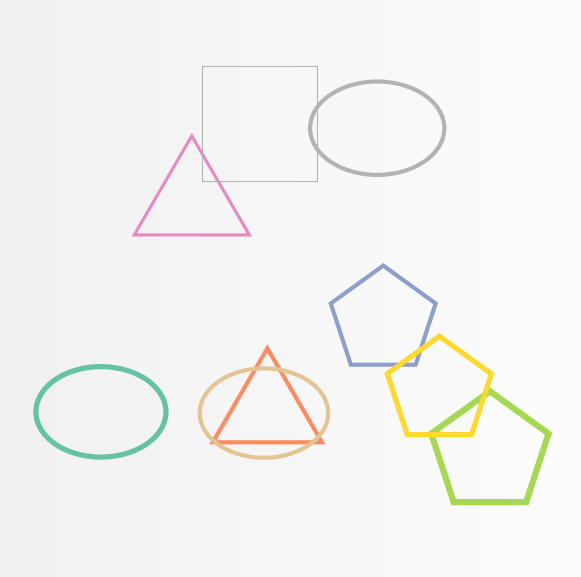[{"shape": "oval", "thickness": 2.5, "radius": 0.56, "center": [0.174, 0.286]}, {"shape": "triangle", "thickness": 2, "radius": 0.54, "center": [0.46, 0.288]}, {"shape": "pentagon", "thickness": 2, "radius": 0.47, "center": [0.659, 0.444]}, {"shape": "triangle", "thickness": 1.5, "radius": 0.57, "center": [0.33, 0.649]}, {"shape": "pentagon", "thickness": 3, "radius": 0.53, "center": [0.843, 0.216]}, {"shape": "pentagon", "thickness": 2.5, "radius": 0.47, "center": [0.756, 0.323]}, {"shape": "oval", "thickness": 2, "radius": 0.55, "center": [0.454, 0.284]}, {"shape": "oval", "thickness": 2, "radius": 0.58, "center": [0.649, 0.777]}, {"shape": "square", "thickness": 0.5, "radius": 0.5, "center": [0.446, 0.786]}]